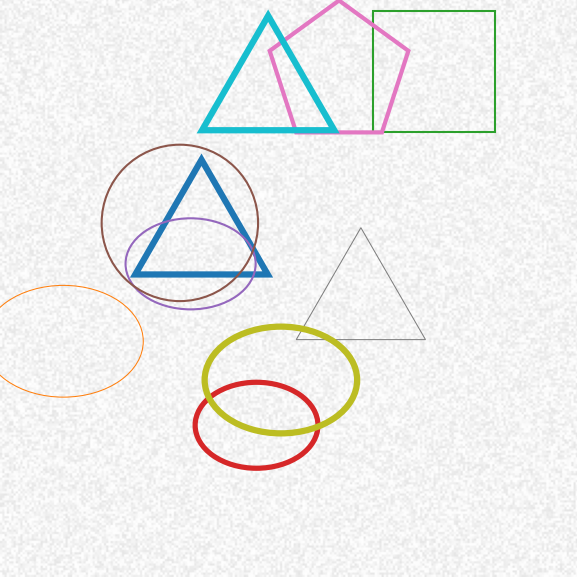[{"shape": "triangle", "thickness": 3, "radius": 0.66, "center": [0.349, 0.59]}, {"shape": "oval", "thickness": 0.5, "radius": 0.69, "center": [0.11, 0.408]}, {"shape": "square", "thickness": 1, "radius": 0.53, "center": [0.752, 0.875]}, {"shape": "oval", "thickness": 2.5, "radius": 0.53, "center": [0.444, 0.263]}, {"shape": "oval", "thickness": 1, "radius": 0.56, "center": [0.33, 0.542]}, {"shape": "circle", "thickness": 1, "radius": 0.68, "center": [0.311, 0.613]}, {"shape": "pentagon", "thickness": 2, "radius": 0.63, "center": [0.587, 0.872]}, {"shape": "triangle", "thickness": 0.5, "radius": 0.65, "center": [0.625, 0.476]}, {"shape": "oval", "thickness": 3, "radius": 0.66, "center": [0.486, 0.341]}, {"shape": "triangle", "thickness": 3, "radius": 0.66, "center": [0.464, 0.84]}]